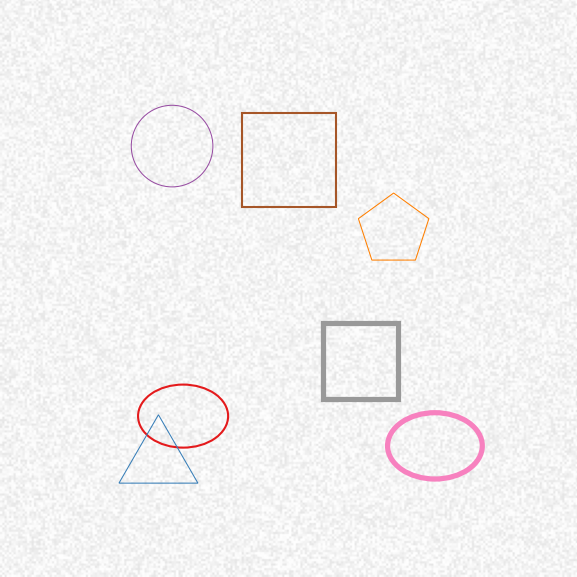[{"shape": "oval", "thickness": 1, "radius": 0.39, "center": [0.317, 0.279]}, {"shape": "triangle", "thickness": 0.5, "radius": 0.39, "center": [0.274, 0.202]}, {"shape": "circle", "thickness": 0.5, "radius": 0.35, "center": [0.298, 0.746]}, {"shape": "pentagon", "thickness": 0.5, "radius": 0.32, "center": [0.682, 0.601]}, {"shape": "square", "thickness": 1, "radius": 0.41, "center": [0.5, 0.722]}, {"shape": "oval", "thickness": 2.5, "radius": 0.41, "center": [0.753, 0.227]}, {"shape": "square", "thickness": 2.5, "radius": 0.33, "center": [0.624, 0.374]}]